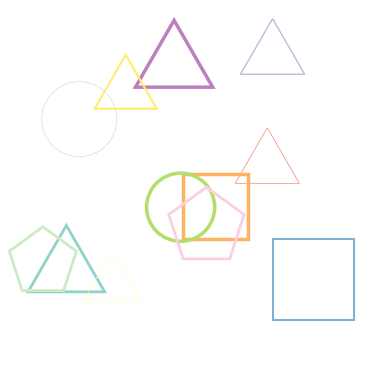[{"shape": "triangle", "thickness": 2, "radius": 0.57, "center": [0.172, 0.299]}, {"shape": "triangle", "thickness": 0.5, "radius": 0.41, "center": [0.291, 0.265]}, {"shape": "triangle", "thickness": 1, "radius": 0.48, "center": [0.708, 0.855]}, {"shape": "triangle", "thickness": 0.5, "radius": 0.48, "center": [0.694, 0.572]}, {"shape": "square", "thickness": 1.5, "radius": 0.52, "center": [0.815, 0.274]}, {"shape": "square", "thickness": 2.5, "radius": 0.42, "center": [0.56, 0.463]}, {"shape": "circle", "thickness": 2.5, "radius": 0.44, "center": [0.469, 0.462]}, {"shape": "pentagon", "thickness": 2, "radius": 0.51, "center": [0.536, 0.411]}, {"shape": "circle", "thickness": 0.5, "radius": 0.49, "center": [0.206, 0.691]}, {"shape": "triangle", "thickness": 2.5, "radius": 0.58, "center": [0.452, 0.831]}, {"shape": "pentagon", "thickness": 2, "radius": 0.46, "center": [0.111, 0.319]}, {"shape": "triangle", "thickness": 1.5, "radius": 0.47, "center": [0.326, 0.764]}]